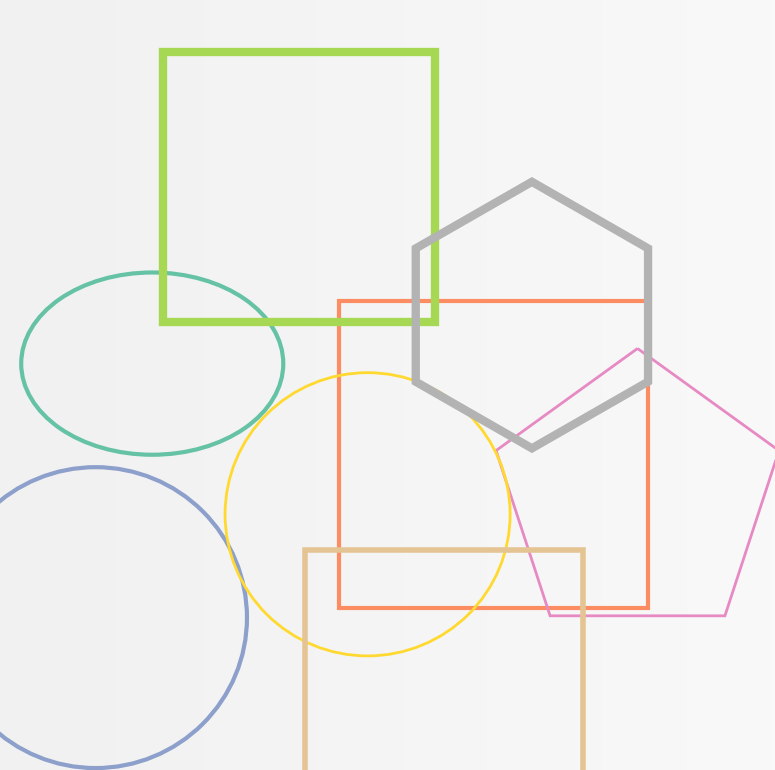[{"shape": "oval", "thickness": 1.5, "radius": 0.85, "center": [0.196, 0.528]}, {"shape": "square", "thickness": 1.5, "radius": 1.0, "center": [0.637, 0.41]}, {"shape": "circle", "thickness": 1.5, "radius": 0.98, "center": [0.123, 0.198]}, {"shape": "pentagon", "thickness": 1, "radius": 0.96, "center": [0.823, 0.356]}, {"shape": "square", "thickness": 3, "radius": 0.88, "center": [0.386, 0.757]}, {"shape": "circle", "thickness": 1, "radius": 0.92, "center": [0.474, 0.332]}, {"shape": "square", "thickness": 2, "radius": 0.9, "center": [0.573, 0.106]}, {"shape": "hexagon", "thickness": 3, "radius": 0.87, "center": [0.686, 0.591]}]